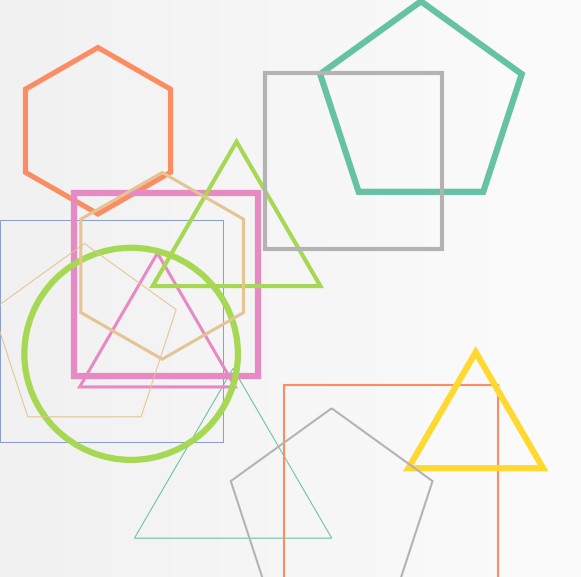[{"shape": "pentagon", "thickness": 3, "radius": 0.91, "center": [0.724, 0.814]}, {"shape": "triangle", "thickness": 0.5, "radius": 0.98, "center": [0.401, 0.165]}, {"shape": "square", "thickness": 1, "radius": 0.92, "center": [0.672, 0.149]}, {"shape": "hexagon", "thickness": 2.5, "radius": 0.72, "center": [0.169, 0.773]}, {"shape": "square", "thickness": 0.5, "radius": 0.96, "center": [0.192, 0.425]}, {"shape": "triangle", "thickness": 1.5, "radius": 0.77, "center": [0.271, 0.406]}, {"shape": "square", "thickness": 3, "radius": 0.79, "center": [0.285, 0.506]}, {"shape": "circle", "thickness": 3, "radius": 0.92, "center": [0.226, 0.386]}, {"shape": "triangle", "thickness": 2, "radius": 0.83, "center": [0.407, 0.587]}, {"shape": "triangle", "thickness": 3, "radius": 0.67, "center": [0.818, 0.255]}, {"shape": "pentagon", "thickness": 0.5, "radius": 0.83, "center": [0.145, 0.412]}, {"shape": "hexagon", "thickness": 1.5, "radius": 0.81, "center": [0.279, 0.539]}, {"shape": "pentagon", "thickness": 1, "radius": 0.91, "center": [0.571, 0.11]}, {"shape": "square", "thickness": 2, "radius": 0.76, "center": [0.608, 0.72]}]